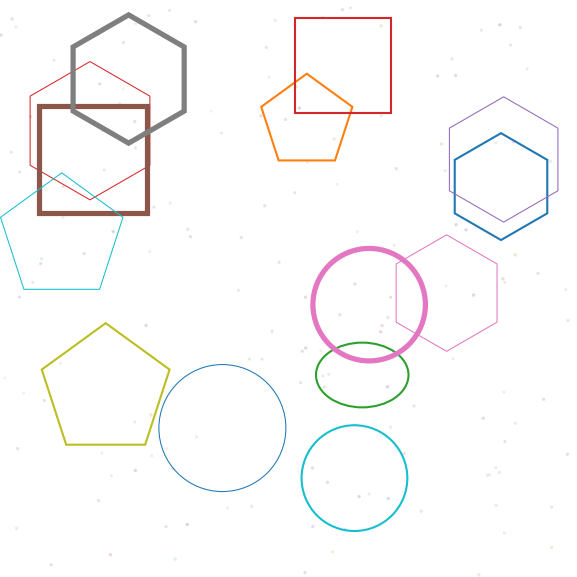[{"shape": "circle", "thickness": 0.5, "radius": 0.55, "center": [0.385, 0.258]}, {"shape": "hexagon", "thickness": 1, "radius": 0.46, "center": [0.868, 0.676]}, {"shape": "pentagon", "thickness": 1, "radius": 0.42, "center": [0.531, 0.788]}, {"shape": "oval", "thickness": 1, "radius": 0.4, "center": [0.627, 0.35]}, {"shape": "hexagon", "thickness": 0.5, "radius": 0.6, "center": [0.156, 0.773]}, {"shape": "square", "thickness": 1, "radius": 0.41, "center": [0.594, 0.886]}, {"shape": "hexagon", "thickness": 0.5, "radius": 0.54, "center": [0.872, 0.723]}, {"shape": "square", "thickness": 2.5, "radius": 0.46, "center": [0.161, 0.723]}, {"shape": "hexagon", "thickness": 0.5, "radius": 0.5, "center": [0.773, 0.492]}, {"shape": "circle", "thickness": 2.5, "radius": 0.49, "center": [0.639, 0.472]}, {"shape": "hexagon", "thickness": 2.5, "radius": 0.56, "center": [0.223, 0.862]}, {"shape": "pentagon", "thickness": 1, "radius": 0.58, "center": [0.183, 0.323]}, {"shape": "circle", "thickness": 1, "radius": 0.46, "center": [0.614, 0.171]}, {"shape": "pentagon", "thickness": 0.5, "radius": 0.56, "center": [0.107, 0.588]}]